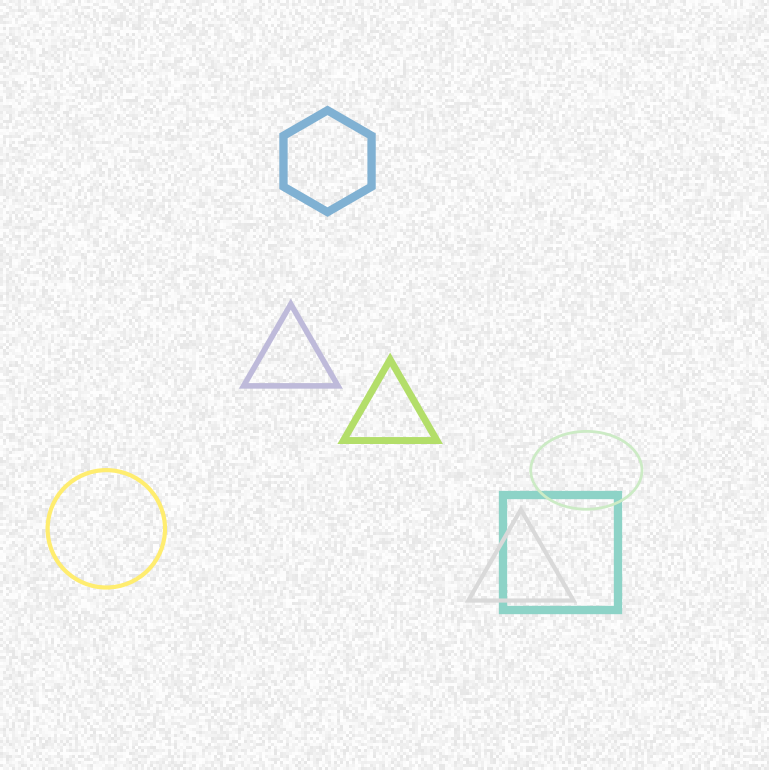[{"shape": "square", "thickness": 3, "radius": 0.37, "center": [0.728, 0.282]}, {"shape": "triangle", "thickness": 2, "radius": 0.35, "center": [0.378, 0.534]}, {"shape": "hexagon", "thickness": 3, "radius": 0.33, "center": [0.425, 0.791]}, {"shape": "triangle", "thickness": 2.5, "radius": 0.35, "center": [0.507, 0.463]}, {"shape": "triangle", "thickness": 1.5, "radius": 0.39, "center": [0.676, 0.259]}, {"shape": "oval", "thickness": 1, "radius": 0.36, "center": [0.762, 0.389]}, {"shape": "circle", "thickness": 1.5, "radius": 0.38, "center": [0.138, 0.313]}]